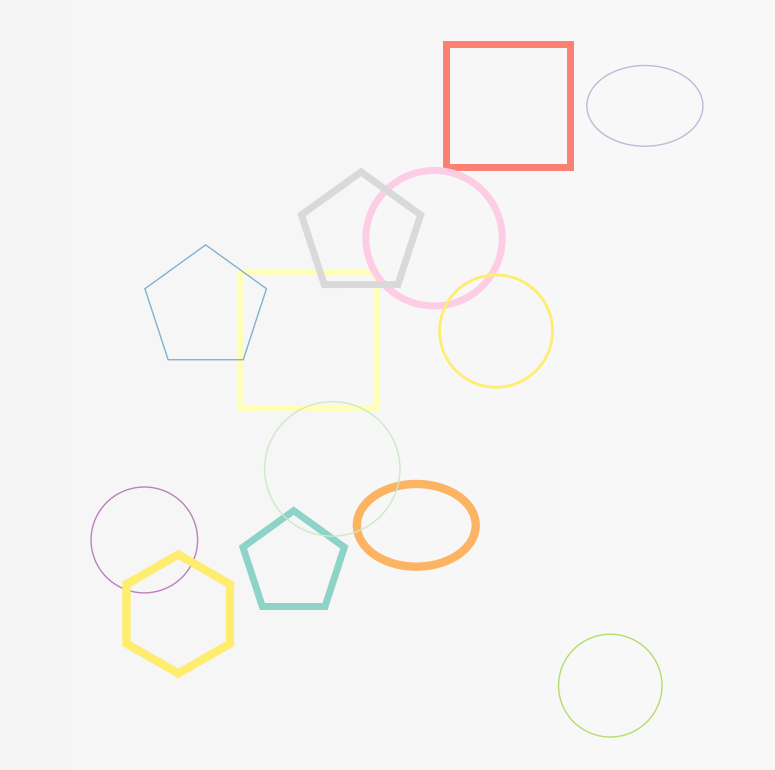[{"shape": "pentagon", "thickness": 2.5, "radius": 0.34, "center": [0.379, 0.268]}, {"shape": "square", "thickness": 2, "radius": 0.44, "center": [0.398, 0.559]}, {"shape": "oval", "thickness": 0.5, "radius": 0.37, "center": [0.832, 0.863]}, {"shape": "square", "thickness": 2.5, "radius": 0.4, "center": [0.655, 0.863]}, {"shape": "pentagon", "thickness": 0.5, "radius": 0.41, "center": [0.265, 0.6]}, {"shape": "oval", "thickness": 3, "radius": 0.38, "center": [0.537, 0.318]}, {"shape": "circle", "thickness": 0.5, "radius": 0.33, "center": [0.787, 0.11]}, {"shape": "circle", "thickness": 2.5, "radius": 0.44, "center": [0.56, 0.691]}, {"shape": "pentagon", "thickness": 2.5, "radius": 0.4, "center": [0.466, 0.696]}, {"shape": "circle", "thickness": 0.5, "radius": 0.34, "center": [0.186, 0.299]}, {"shape": "circle", "thickness": 0.5, "radius": 0.44, "center": [0.429, 0.391]}, {"shape": "hexagon", "thickness": 3, "radius": 0.39, "center": [0.23, 0.203]}, {"shape": "circle", "thickness": 1, "radius": 0.36, "center": [0.64, 0.57]}]